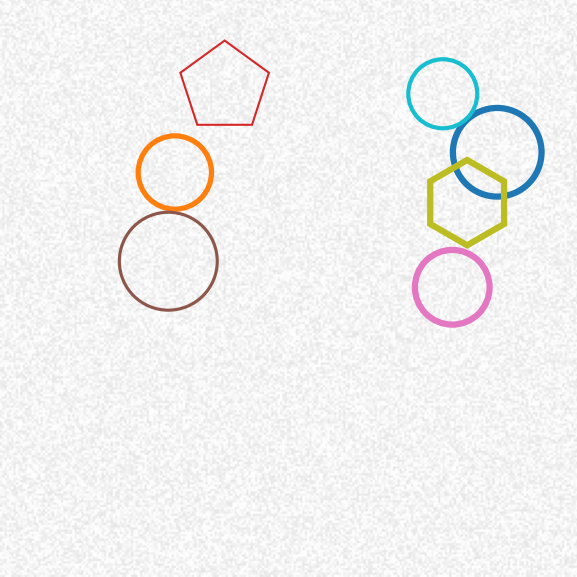[{"shape": "circle", "thickness": 3, "radius": 0.38, "center": [0.861, 0.735]}, {"shape": "circle", "thickness": 2.5, "radius": 0.32, "center": [0.303, 0.7]}, {"shape": "pentagon", "thickness": 1, "radius": 0.4, "center": [0.389, 0.848]}, {"shape": "circle", "thickness": 1.5, "radius": 0.42, "center": [0.291, 0.547]}, {"shape": "circle", "thickness": 3, "radius": 0.32, "center": [0.783, 0.502]}, {"shape": "hexagon", "thickness": 3, "radius": 0.37, "center": [0.809, 0.648]}, {"shape": "circle", "thickness": 2, "radius": 0.3, "center": [0.767, 0.837]}]